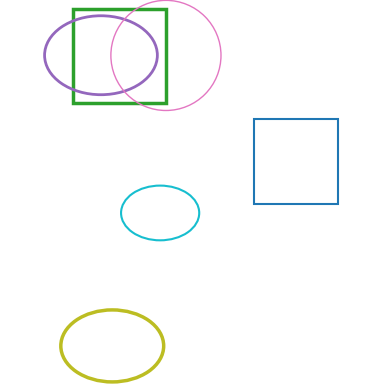[{"shape": "square", "thickness": 1.5, "radius": 0.55, "center": [0.769, 0.581]}, {"shape": "square", "thickness": 2.5, "radius": 0.61, "center": [0.311, 0.855]}, {"shape": "oval", "thickness": 2, "radius": 0.73, "center": [0.262, 0.857]}, {"shape": "circle", "thickness": 1, "radius": 0.72, "center": [0.431, 0.856]}, {"shape": "oval", "thickness": 2.5, "radius": 0.67, "center": [0.292, 0.102]}, {"shape": "oval", "thickness": 1.5, "radius": 0.51, "center": [0.416, 0.447]}]